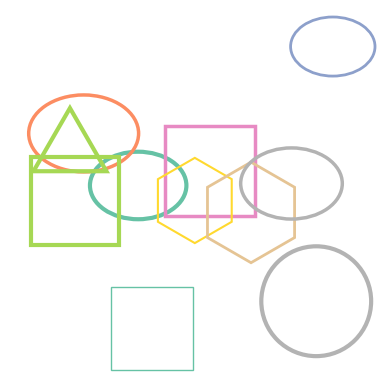[{"shape": "square", "thickness": 1, "radius": 0.54, "center": [0.395, 0.146]}, {"shape": "oval", "thickness": 3, "radius": 0.63, "center": [0.359, 0.518]}, {"shape": "oval", "thickness": 2.5, "radius": 0.71, "center": [0.217, 0.653]}, {"shape": "oval", "thickness": 2, "radius": 0.55, "center": [0.864, 0.879]}, {"shape": "square", "thickness": 2.5, "radius": 0.58, "center": [0.546, 0.557]}, {"shape": "triangle", "thickness": 3, "radius": 0.55, "center": [0.182, 0.61]}, {"shape": "square", "thickness": 3, "radius": 0.57, "center": [0.194, 0.479]}, {"shape": "hexagon", "thickness": 1.5, "radius": 0.55, "center": [0.506, 0.479]}, {"shape": "hexagon", "thickness": 2, "radius": 0.65, "center": [0.652, 0.448]}, {"shape": "oval", "thickness": 2.5, "radius": 0.66, "center": [0.757, 0.523]}, {"shape": "circle", "thickness": 3, "radius": 0.71, "center": [0.821, 0.218]}]